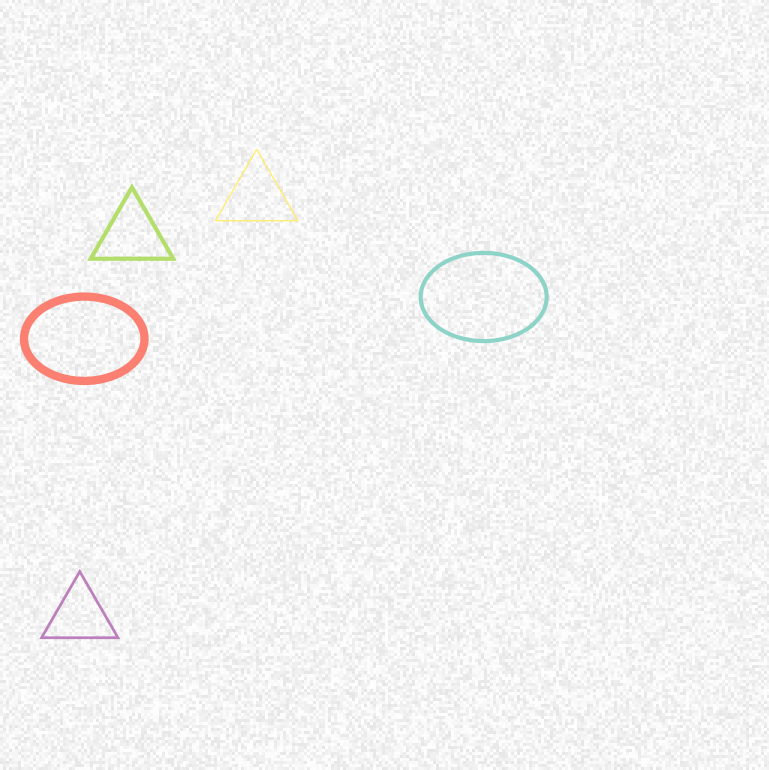[{"shape": "oval", "thickness": 1.5, "radius": 0.41, "center": [0.628, 0.614]}, {"shape": "oval", "thickness": 3, "radius": 0.39, "center": [0.109, 0.56]}, {"shape": "triangle", "thickness": 1.5, "radius": 0.31, "center": [0.171, 0.695]}, {"shape": "triangle", "thickness": 1, "radius": 0.29, "center": [0.104, 0.2]}, {"shape": "triangle", "thickness": 0.5, "radius": 0.31, "center": [0.333, 0.744]}]